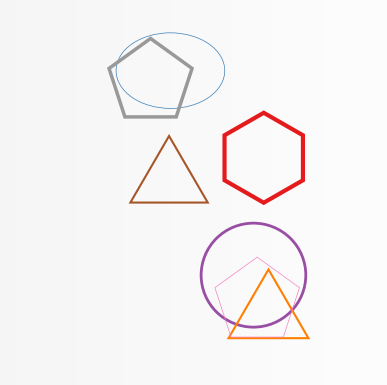[{"shape": "hexagon", "thickness": 3, "radius": 0.58, "center": [0.681, 0.59]}, {"shape": "oval", "thickness": 0.5, "radius": 0.7, "center": [0.44, 0.817]}, {"shape": "circle", "thickness": 2, "radius": 0.68, "center": [0.654, 0.285]}, {"shape": "triangle", "thickness": 1.5, "radius": 0.59, "center": [0.693, 0.181]}, {"shape": "triangle", "thickness": 1.5, "radius": 0.58, "center": [0.436, 0.532]}, {"shape": "pentagon", "thickness": 0.5, "radius": 0.57, "center": [0.664, 0.217]}, {"shape": "pentagon", "thickness": 2.5, "radius": 0.56, "center": [0.389, 0.787]}]